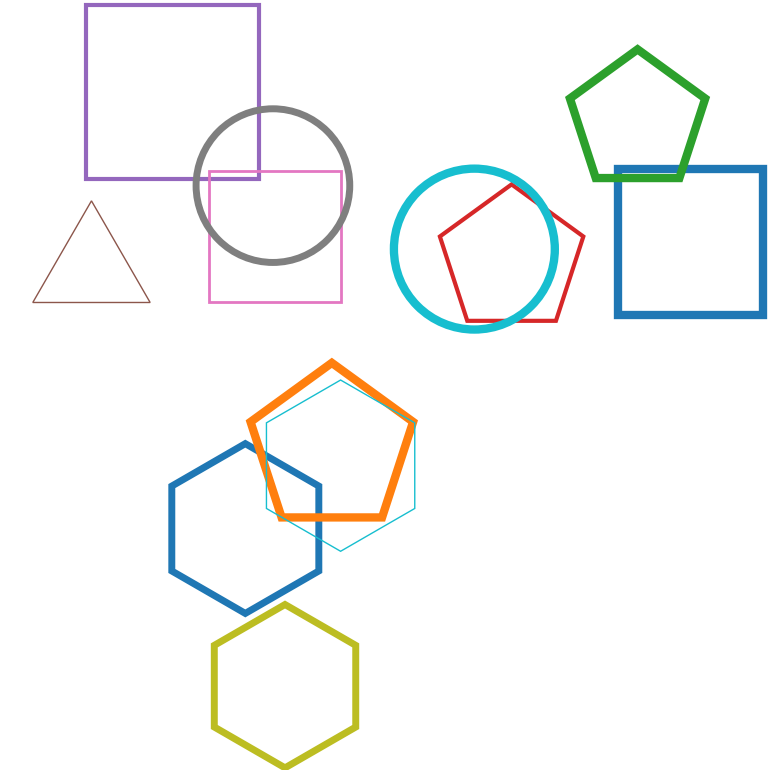[{"shape": "square", "thickness": 3, "radius": 0.47, "center": [0.897, 0.686]}, {"shape": "hexagon", "thickness": 2.5, "radius": 0.55, "center": [0.319, 0.314]}, {"shape": "pentagon", "thickness": 3, "radius": 0.55, "center": [0.431, 0.418]}, {"shape": "pentagon", "thickness": 3, "radius": 0.46, "center": [0.828, 0.844]}, {"shape": "pentagon", "thickness": 1.5, "radius": 0.49, "center": [0.664, 0.663]}, {"shape": "square", "thickness": 1.5, "radius": 0.56, "center": [0.224, 0.88]}, {"shape": "triangle", "thickness": 0.5, "radius": 0.44, "center": [0.119, 0.651]}, {"shape": "square", "thickness": 1, "radius": 0.43, "center": [0.357, 0.693]}, {"shape": "circle", "thickness": 2.5, "radius": 0.5, "center": [0.354, 0.759]}, {"shape": "hexagon", "thickness": 2.5, "radius": 0.53, "center": [0.37, 0.109]}, {"shape": "circle", "thickness": 3, "radius": 0.52, "center": [0.616, 0.677]}, {"shape": "hexagon", "thickness": 0.5, "radius": 0.56, "center": [0.442, 0.395]}]